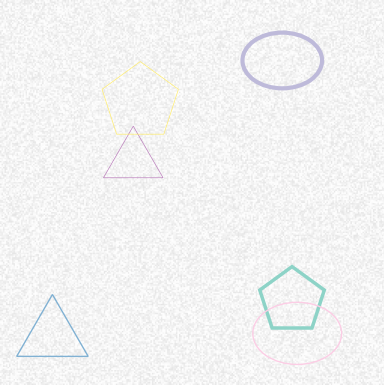[{"shape": "pentagon", "thickness": 2.5, "radius": 0.44, "center": [0.759, 0.219]}, {"shape": "oval", "thickness": 3, "radius": 0.52, "center": [0.733, 0.843]}, {"shape": "triangle", "thickness": 1, "radius": 0.54, "center": [0.136, 0.128]}, {"shape": "oval", "thickness": 1, "radius": 0.58, "center": [0.772, 0.134]}, {"shape": "triangle", "thickness": 0.5, "radius": 0.45, "center": [0.346, 0.583]}, {"shape": "pentagon", "thickness": 0.5, "radius": 0.52, "center": [0.364, 0.736]}]